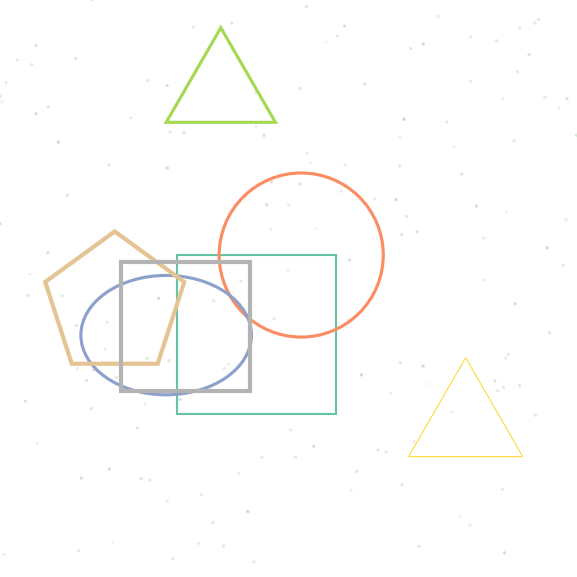[{"shape": "square", "thickness": 1, "radius": 0.69, "center": [0.444, 0.42]}, {"shape": "circle", "thickness": 1.5, "radius": 0.71, "center": [0.522, 0.558]}, {"shape": "oval", "thickness": 1.5, "radius": 0.74, "center": [0.288, 0.419]}, {"shape": "triangle", "thickness": 1.5, "radius": 0.55, "center": [0.382, 0.842]}, {"shape": "triangle", "thickness": 0.5, "radius": 0.57, "center": [0.806, 0.266]}, {"shape": "pentagon", "thickness": 2, "radius": 0.63, "center": [0.199, 0.472]}, {"shape": "square", "thickness": 2, "radius": 0.56, "center": [0.321, 0.434]}]